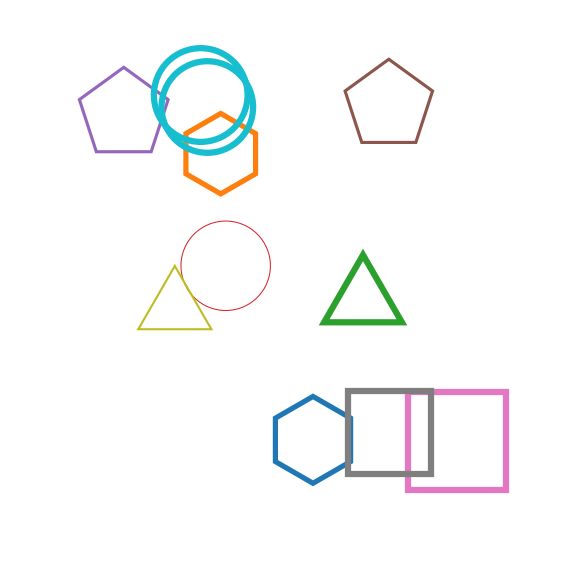[{"shape": "hexagon", "thickness": 2.5, "radius": 0.38, "center": [0.542, 0.237]}, {"shape": "hexagon", "thickness": 2.5, "radius": 0.35, "center": [0.382, 0.733]}, {"shape": "triangle", "thickness": 3, "radius": 0.39, "center": [0.629, 0.48]}, {"shape": "circle", "thickness": 0.5, "radius": 0.39, "center": [0.391, 0.539]}, {"shape": "pentagon", "thickness": 1.5, "radius": 0.4, "center": [0.214, 0.802]}, {"shape": "pentagon", "thickness": 1.5, "radius": 0.4, "center": [0.673, 0.817]}, {"shape": "square", "thickness": 3, "radius": 0.42, "center": [0.791, 0.235]}, {"shape": "square", "thickness": 3, "radius": 0.36, "center": [0.674, 0.25]}, {"shape": "triangle", "thickness": 1, "radius": 0.37, "center": [0.303, 0.466]}, {"shape": "circle", "thickness": 3, "radius": 0.4, "center": [0.359, 0.814]}, {"shape": "circle", "thickness": 3, "radius": 0.41, "center": [0.348, 0.835]}]